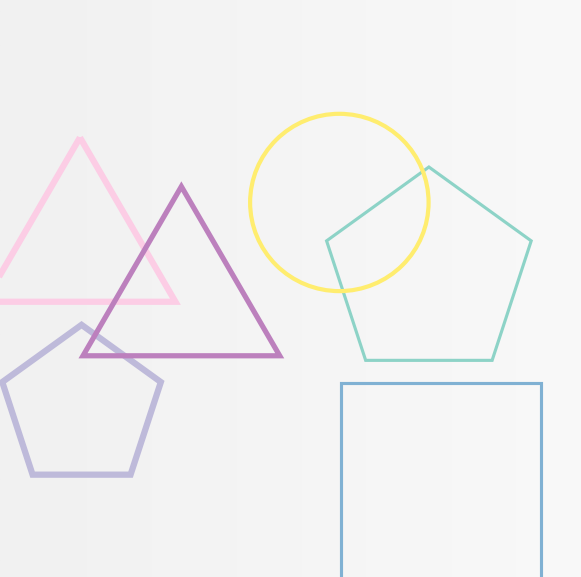[{"shape": "pentagon", "thickness": 1.5, "radius": 0.93, "center": [0.738, 0.525]}, {"shape": "pentagon", "thickness": 3, "radius": 0.72, "center": [0.14, 0.293]}, {"shape": "square", "thickness": 1.5, "radius": 0.86, "center": [0.759, 0.165]}, {"shape": "triangle", "thickness": 3, "radius": 0.95, "center": [0.138, 0.571]}, {"shape": "triangle", "thickness": 2.5, "radius": 0.98, "center": [0.312, 0.481]}, {"shape": "circle", "thickness": 2, "radius": 0.77, "center": [0.584, 0.649]}]